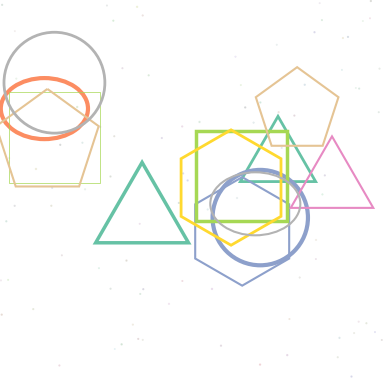[{"shape": "triangle", "thickness": 2.5, "radius": 0.7, "center": [0.369, 0.439]}, {"shape": "triangle", "thickness": 2, "radius": 0.56, "center": [0.722, 0.585]}, {"shape": "oval", "thickness": 3, "radius": 0.57, "center": [0.115, 0.718]}, {"shape": "hexagon", "thickness": 1.5, "radius": 0.7, "center": [0.629, 0.399]}, {"shape": "circle", "thickness": 3, "radius": 0.62, "center": [0.676, 0.435]}, {"shape": "triangle", "thickness": 1.5, "radius": 0.62, "center": [0.862, 0.522]}, {"shape": "square", "thickness": 0.5, "radius": 0.59, "center": [0.141, 0.643]}, {"shape": "square", "thickness": 2.5, "radius": 0.59, "center": [0.628, 0.542]}, {"shape": "hexagon", "thickness": 2, "radius": 0.75, "center": [0.6, 0.513]}, {"shape": "pentagon", "thickness": 1.5, "radius": 0.7, "center": [0.123, 0.629]}, {"shape": "pentagon", "thickness": 1.5, "radius": 0.56, "center": [0.772, 0.713]}, {"shape": "circle", "thickness": 2, "radius": 0.66, "center": [0.141, 0.785]}, {"shape": "oval", "thickness": 1.5, "radius": 0.58, "center": [0.663, 0.471]}]